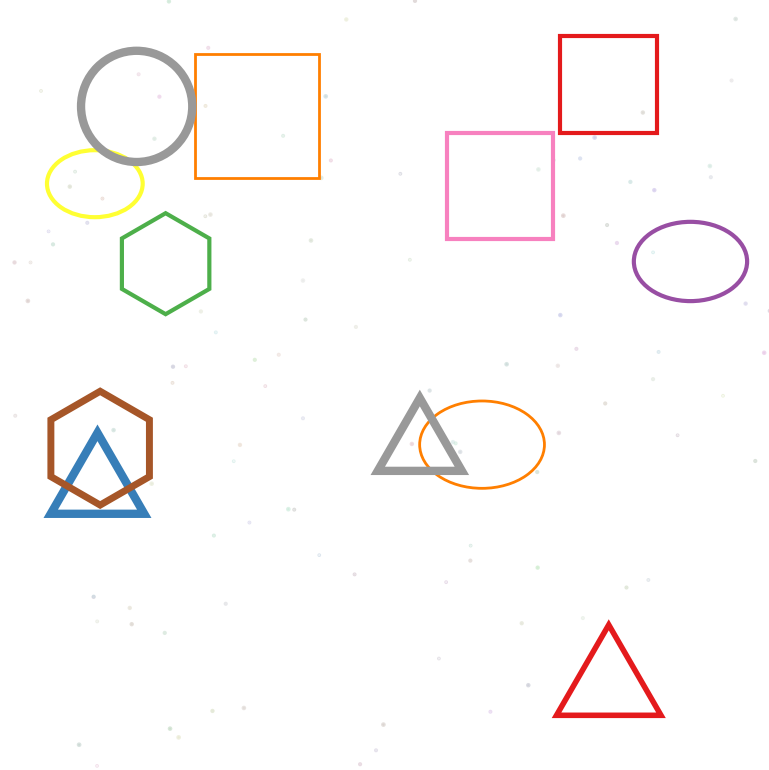[{"shape": "triangle", "thickness": 2, "radius": 0.39, "center": [0.791, 0.11]}, {"shape": "square", "thickness": 1.5, "radius": 0.31, "center": [0.79, 0.891]}, {"shape": "triangle", "thickness": 3, "radius": 0.35, "center": [0.127, 0.368]}, {"shape": "hexagon", "thickness": 1.5, "radius": 0.33, "center": [0.215, 0.658]}, {"shape": "oval", "thickness": 1.5, "radius": 0.37, "center": [0.897, 0.66]}, {"shape": "square", "thickness": 1, "radius": 0.4, "center": [0.334, 0.849]}, {"shape": "oval", "thickness": 1, "radius": 0.41, "center": [0.626, 0.423]}, {"shape": "oval", "thickness": 1.5, "radius": 0.31, "center": [0.123, 0.761]}, {"shape": "hexagon", "thickness": 2.5, "radius": 0.37, "center": [0.13, 0.418]}, {"shape": "square", "thickness": 1.5, "radius": 0.34, "center": [0.649, 0.758]}, {"shape": "triangle", "thickness": 3, "radius": 0.32, "center": [0.545, 0.42]}, {"shape": "circle", "thickness": 3, "radius": 0.36, "center": [0.177, 0.862]}]